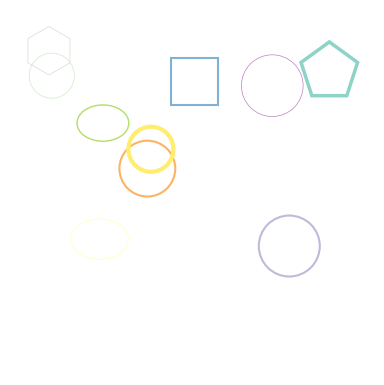[{"shape": "pentagon", "thickness": 2.5, "radius": 0.39, "center": [0.855, 0.814]}, {"shape": "oval", "thickness": 0.5, "radius": 0.37, "center": [0.258, 0.379]}, {"shape": "circle", "thickness": 1.5, "radius": 0.4, "center": [0.751, 0.361]}, {"shape": "square", "thickness": 1.5, "radius": 0.3, "center": [0.505, 0.787]}, {"shape": "circle", "thickness": 1.5, "radius": 0.36, "center": [0.383, 0.562]}, {"shape": "oval", "thickness": 1, "radius": 0.34, "center": [0.267, 0.68]}, {"shape": "hexagon", "thickness": 0.5, "radius": 0.31, "center": [0.127, 0.868]}, {"shape": "circle", "thickness": 0.5, "radius": 0.4, "center": [0.707, 0.777]}, {"shape": "circle", "thickness": 0.5, "radius": 0.29, "center": [0.134, 0.803]}, {"shape": "circle", "thickness": 3, "radius": 0.29, "center": [0.392, 0.612]}]